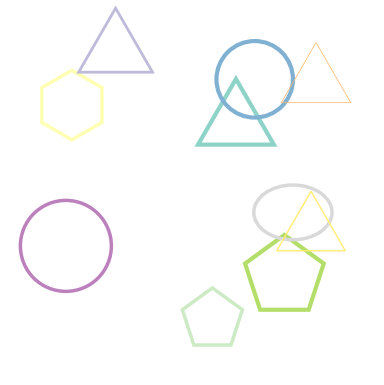[{"shape": "triangle", "thickness": 3, "radius": 0.57, "center": [0.613, 0.681]}, {"shape": "hexagon", "thickness": 2.5, "radius": 0.45, "center": [0.187, 0.727]}, {"shape": "triangle", "thickness": 2, "radius": 0.55, "center": [0.3, 0.868]}, {"shape": "circle", "thickness": 3, "radius": 0.5, "center": [0.662, 0.794]}, {"shape": "triangle", "thickness": 0.5, "radius": 0.52, "center": [0.821, 0.785]}, {"shape": "pentagon", "thickness": 3, "radius": 0.54, "center": [0.739, 0.282]}, {"shape": "oval", "thickness": 2.5, "radius": 0.51, "center": [0.761, 0.448]}, {"shape": "circle", "thickness": 2.5, "radius": 0.59, "center": [0.171, 0.361]}, {"shape": "pentagon", "thickness": 2.5, "radius": 0.41, "center": [0.552, 0.17]}, {"shape": "triangle", "thickness": 1, "radius": 0.51, "center": [0.808, 0.4]}]